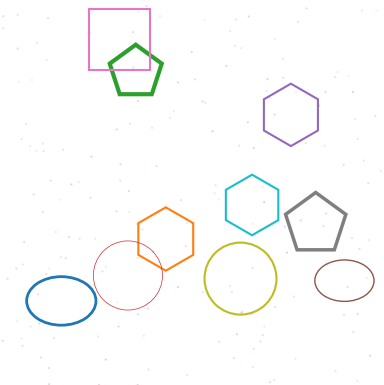[{"shape": "oval", "thickness": 2, "radius": 0.45, "center": [0.159, 0.218]}, {"shape": "hexagon", "thickness": 1.5, "radius": 0.41, "center": [0.431, 0.379]}, {"shape": "pentagon", "thickness": 3, "radius": 0.36, "center": [0.353, 0.813]}, {"shape": "circle", "thickness": 0.5, "radius": 0.45, "center": [0.332, 0.284]}, {"shape": "hexagon", "thickness": 1.5, "radius": 0.41, "center": [0.756, 0.702]}, {"shape": "oval", "thickness": 1, "radius": 0.38, "center": [0.895, 0.271]}, {"shape": "square", "thickness": 1.5, "radius": 0.39, "center": [0.311, 0.898]}, {"shape": "pentagon", "thickness": 2.5, "radius": 0.41, "center": [0.82, 0.418]}, {"shape": "circle", "thickness": 1.5, "radius": 0.47, "center": [0.625, 0.276]}, {"shape": "hexagon", "thickness": 1.5, "radius": 0.39, "center": [0.655, 0.468]}]